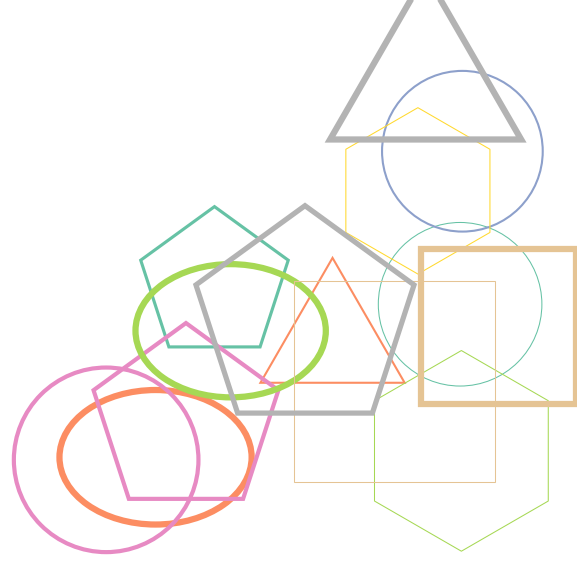[{"shape": "pentagon", "thickness": 1.5, "radius": 0.67, "center": [0.371, 0.507]}, {"shape": "circle", "thickness": 0.5, "radius": 0.71, "center": [0.797, 0.472]}, {"shape": "triangle", "thickness": 1, "radius": 0.72, "center": [0.576, 0.408]}, {"shape": "oval", "thickness": 3, "radius": 0.83, "center": [0.269, 0.207]}, {"shape": "circle", "thickness": 1, "radius": 0.7, "center": [0.801, 0.737]}, {"shape": "circle", "thickness": 2, "radius": 0.8, "center": [0.184, 0.203]}, {"shape": "pentagon", "thickness": 2, "radius": 0.84, "center": [0.322, 0.271]}, {"shape": "hexagon", "thickness": 0.5, "radius": 0.87, "center": [0.799, 0.218]}, {"shape": "oval", "thickness": 3, "radius": 0.82, "center": [0.399, 0.426]}, {"shape": "hexagon", "thickness": 0.5, "radius": 0.72, "center": [0.724, 0.669]}, {"shape": "square", "thickness": 3, "radius": 0.67, "center": [0.864, 0.434]}, {"shape": "square", "thickness": 0.5, "radius": 0.87, "center": [0.683, 0.339]}, {"shape": "pentagon", "thickness": 2.5, "radius": 0.99, "center": [0.528, 0.444]}, {"shape": "triangle", "thickness": 3, "radius": 0.96, "center": [0.737, 0.853]}]